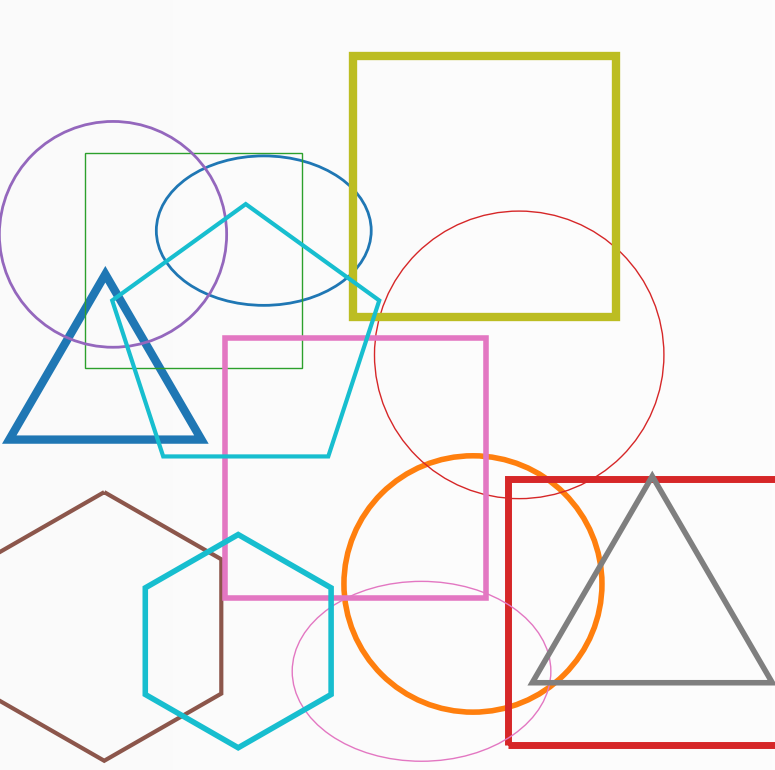[{"shape": "oval", "thickness": 1, "radius": 0.69, "center": [0.34, 0.7]}, {"shape": "triangle", "thickness": 3, "radius": 0.72, "center": [0.136, 0.501]}, {"shape": "circle", "thickness": 2, "radius": 0.83, "center": [0.61, 0.242]}, {"shape": "square", "thickness": 0.5, "radius": 0.7, "center": [0.25, 0.661]}, {"shape": "square", "thickness": 2.5, "radius": 0.87, "center": [0.828, 0.205]}, {"shape": "circle", "thickness": 0.5, "radius": 0.93, "center": [0.67, 0.539]}, {"shape": "circle", "thickness": 1, "radius": 0.73, "center": [0.146, 0.696]}, {"shape": "hexagon", "thickness": 1.5, "radius": 0.87, "center": [0.134, 0.186]}, {"shape": "square", "thickness": 2, "radius": 0.84, "center": [0.459, 0.392]}, {"shape": "oval", "thickness": 0.5, "radius": 0.83, "center": [0.544, 0.128]}, {"shape": "triangle", "thickness": 2, "radius": 0.89, "center": [0.842, 0.203]}, {"shape": "square", "thickness": 3, "radius": 0.85, "center": [0.625, 0.757]}, {"shape": "pentagon", "thickness": 1.5, "radius": 0.91, "center": [0.317, 0.554]}, {"shape": "hexagon", "thickness": 2, "radius": 0.69, "center": [0.307, 0.167]}]